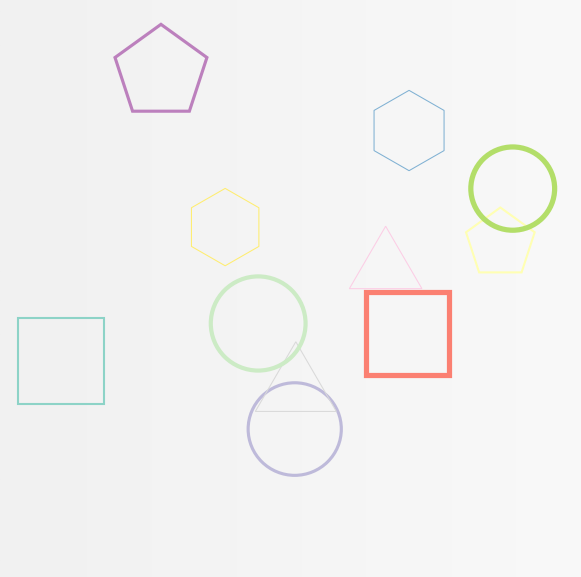[{"shape": "square", "thickness": 1, "radius": 0.37, "center": [0.105, 0.373]}, {"shape": "pentagon", "thickness": 1, "radius": 0.31, "center": [0.861, 0.578]}, {"shape": "circle", "thickness": 1.5, "radius": 0.4, "center": [0.507, 0.256]}, {"shape": "square", "thickness": 2.5, "radius": 0.36, "center": [0.702, 0.422]}, {"shape": "hexagon", "thickness": 0.5, "radius": 0.35, "center": [0.704, 0.773]}, {"shape": "circle", "thickness": 2.5, "radius": 0.36, "center": [0.882, 0.673]}, {"shape": "triangle", "thickness": 0.5, "radius": 0.36, "center": [0.663, 0.535]}, {"shape": "triangle", "thickness": 0.5, "radius": 0.4, "center": [0.509, 0.327]}, {"shape": "pentagon", "thickness": 1.5, "radius": 0.42, "center": [0.277, 0.874]}, {"shape": "circle", "thickness": 2, "radius": 0.41, "center": [0.444, 0.439]}, {"shape": "hexagon", "thickness": 0.5, "radius": 0.33, "center": [0.387, 0.606]}]